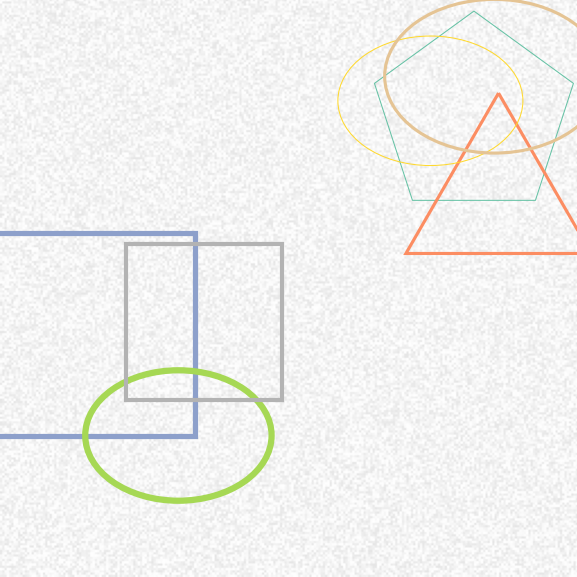[{"shape": "pentagon", "thickness": 0.5, "radius": 0.91, "center": [0.821, 0.799]}, {"shape": "triangle", "thickness": 1.5, "radius": 0.93, "center": [0.863, 0.653]}, {"shape": "square", "thickness": 2.5, "radius": 0.88, "center": [0.161, 0.42]}, {"shape": "oval", "thickness": 3, "radius": 0.81, "center": [0.309, 0.245]}, {"shape": "oval", "thickness": 0.5, "radius": 0.8, "center": [0.745, 0.825]}, {"shape": "oval", "thickness": 1.5, "radius": 0.95, "center": [0.856, 0.867]}, {"shape": "square", "thickness": 2, "radius": 0.68, "center": [0.353, 0.441]}]